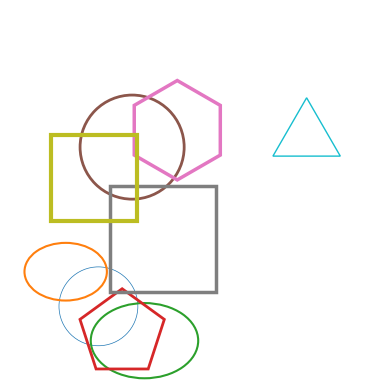[{"shape": "circle", "thickness": 0.5, "radius": 0.51, "center": [0.256, 0.204]}, {"shape": "oval", "thickness": 1.5, "radius": 0.54, "center": [0.171, 0.294]}, {"shape": "oval", "thickness": 1.5, "radius": 0.7, "center": [0.375, 0.115]}, {"shape": "pentagon", "thickness": 2, "radius": 0.58, "center": [0.317, 0.135]}, {"shape": "circle", "thickness": 2, "radius": 0.68, "center": [0.343, 0.618]}, {"shape": "hexagon", "thickness": 2.5, "radius": 0.65, "center": [0.46, 0.662]}, {"shape": "square", "thickness": 2.5, "radius": 0.69, "center": [0.423, 0.38]}, {"shape": "square", "thickness": 3, "radius": 0.56, "center": [0.244, 0.538]}, {"shape": "triangle", "thickness": 1, "radius": 0.51, "center": [0.796, 0.645]}]